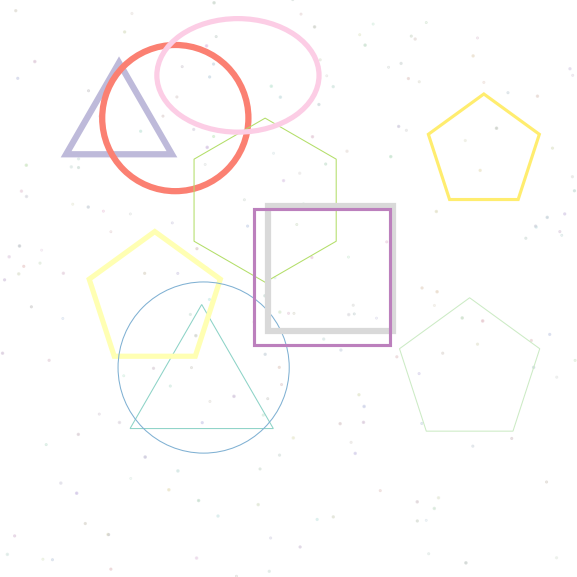[{"shape": "triangle", "thickness": 0.5, "radius": 0.72, "center": [0.349, 0.329]}, {"shape": "pentagon", "thickness": 2.5, "radius": 0.6, "center": [0.268, 0.479]}, {"shape": "triangle", "thickness": 3, "radius": 0.53, "center": [0.206, 0.785]}, {"shape": "circle", "thickness": 3, "radius": 0.63, "center": [0.304, 0.795]}, {"shape": "circle", "thickness": 0.5, "radius": 0.74, "center": [0.353, 0.363]}, {"shape": "hexagon", "thickness": 0.5, "radius": 0.71, "center": [0.459, 0.652]}, {"shape": "oval", "thickness": 2.5, "radius": 0.7, "center": [0.412, 0.869]}, {"shape": "square", "thickness": 3, "radius": 0.54, "center": [0.572, 0.534]}, {"shape": "square", "thickness": 1.5, "radius": 0.59, "center": [0.558, 0.52]}, {"shape": "pentagon", "thickness": 0.5, "radius": 0.64, "center": [0.813, 0.356]}, {"shape": "pentagon", "thickness": 1.5, "radius": 0.51, "center": [0.838, 0.735]}]